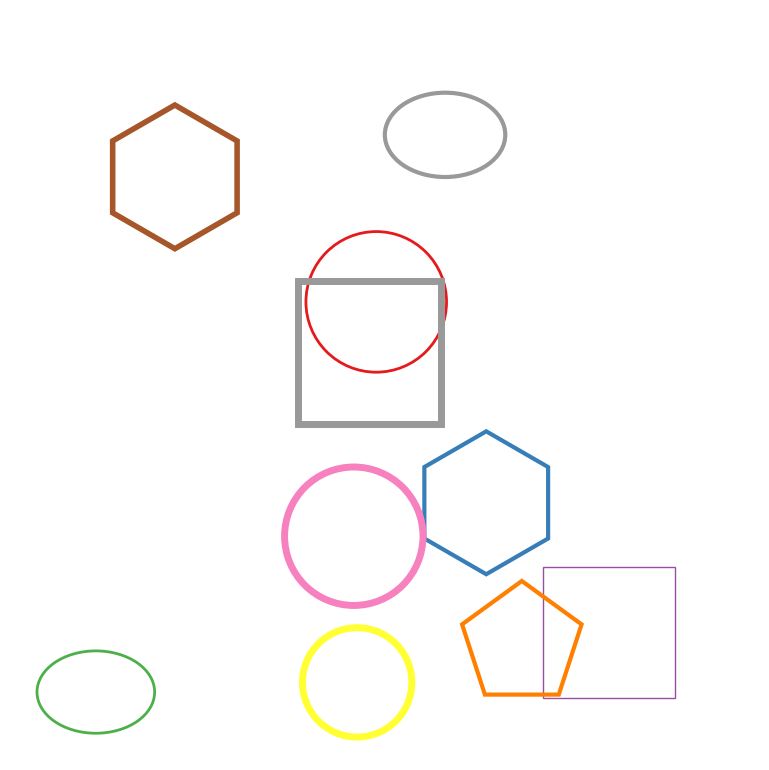[{"shape": "circle", "thickness": 1, "radius": 0.46, "center": [0.489, 0.608]}, {"shape": "hexagon", "thickness": 1.5, "radius": 0.46, "center": [0.631, 0.347]}, {"shape": "oval", "thickness": 1, "radius": 0.38, "center": [0.124, 0.101]}, {"shape": "square", "thickness": 0.5, "radius": 0.43, "center": [0.791, 0.179]}, {"shape": "pentagon", "thickness": 1.5, "radius": 0.41, "center": [0.678, 0.164]}, {"shape": "circle", "thickness": 2.5, "radius": 0.36, "center": [0.464, 0.114]}, {"shape": "hexagon", "thickness": 2, "radius": 0.47, "center": [0.227, 0.77]}, {"shape": "circle", "thickness": 2.5, "radius": 0.45, "center": [0.459, 0.304]}, {"shape": "oval", "thickness": 1.5, "radius": 0.39, "center": [0.578, 0.825]}, {"shape": "square", "thickness": 2.5, "radius": 0.46, "center": [0.479, 0.542]}]